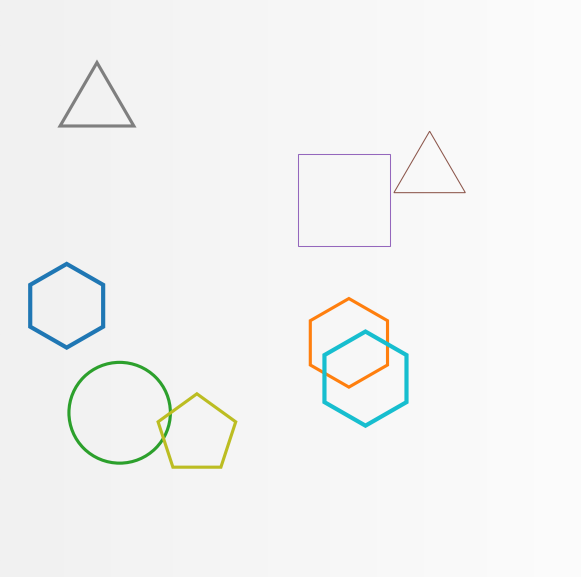[{"shape": "hexagon", "thickness": 2, "radius": 0.36, "center": [0.115, 0.47]}, {"shape": "hexagon", "thickness": 1.5, "radius": 0.38, "center": [0.6, 0.405]}, {"shape": "circle", "thickness": 1.5, "radius": 0.44, "center": [0.206, 0.284]}, {"shape": "square", "thickness": 0.5, "radius": 0.4, "center": [0.591, 0.653]}, {"shape": "triangle", "thickness": 0.5, "radius": 0.35, "center": [0.739, 0.701]}, {"shape": "triangle", "thickness": 1.5, "radius": 0.37, "center": [0.167, 0.818]}, {"shape": "pentagon", "thickness": 1.5, "radius": 0.35, "center": [0.339, 0.247]}, {"shape": "hexagon", "thickness": 2, "radius": 0.41, "center": [0.629, 0.344]}]